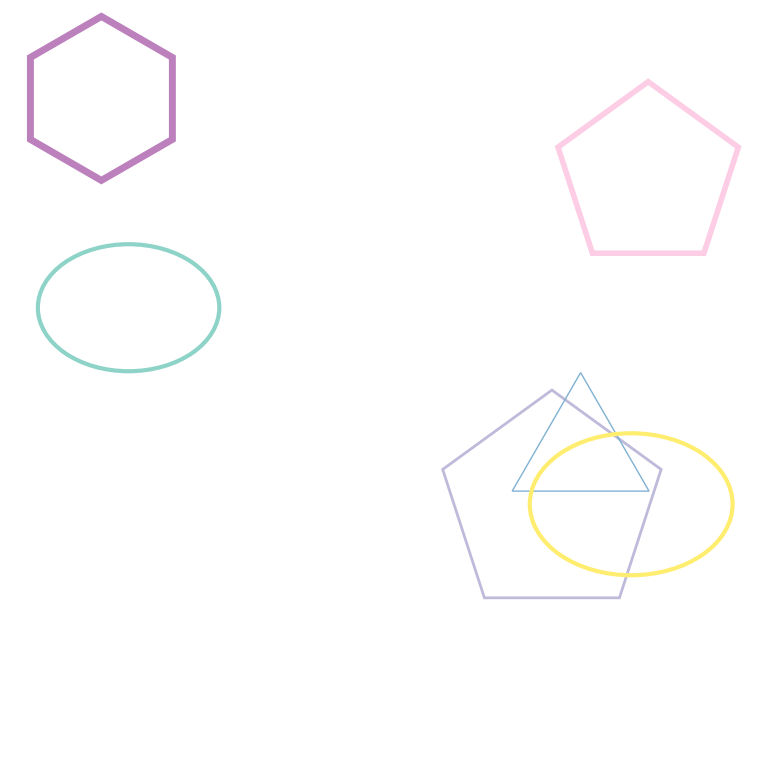[{"shape": "oval", "thickness": 1.5, "radius": 0.59, "center": [0.167, 0.6]}, {"shape": "pentagon", "thickness": 1, "radius": 0.75, "center": [0.717, 0.344]}, {"shape": "triangle", "thickness": 0.5, "radius": 0.51, "center": [0.754, 0.413]}, {"shape": "pentagon", "thickness": 2, "radius": 0.62, "center": [0.842, 0.771]}, {"shape": "hexagon", "thickness": 2.5, "radius": 0.53, "center": [0.132, 0.872]}, {"shape": "oval", "thickness": 1.5, "radius": 0.66, "center": [0.82, 0.345]}]